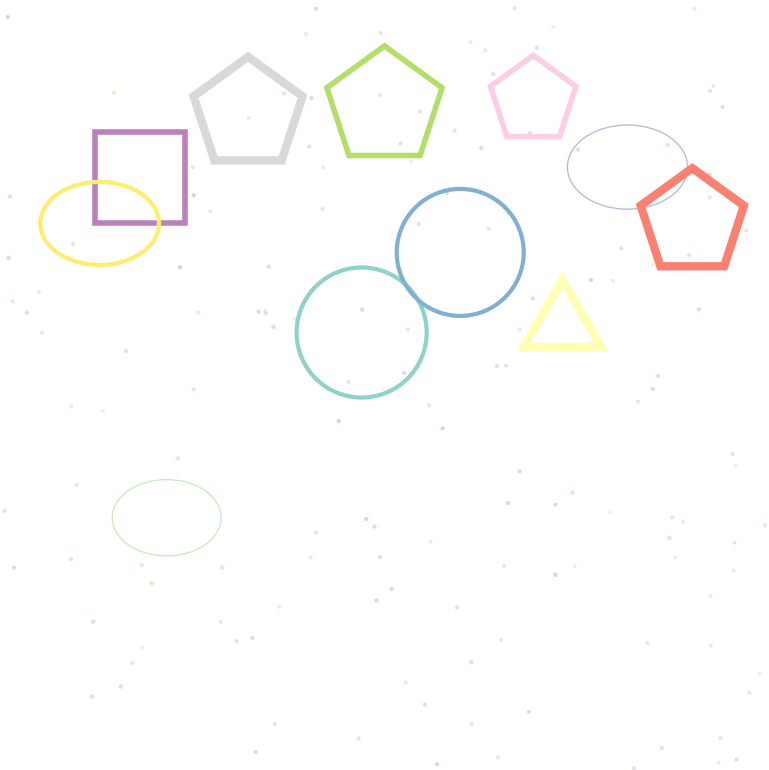[{"shape": "circle", "thickness": 1.5, "radius": 0.42, "center": [0.47, 0.568]}, {"shape": "triangle", "thickness": 3, "radius": 0.29, "center": [0.73, 0.578]}, {"shape": "oval", "thickness": 0.5, "radius": 0.39, "center": [0.815, 0.783]}, {"shape": "pentagon", "thickness": 3, "radius": 0.35, "center": [0.899, 0.711]}, {"shape": "circle", "thickness": 1.5, "radius": 0.41, "center": [0.598, 0.672]}, {"shape": "pentagon", "thickness": 2, "radius": 0.39, "center": [0.499, 0.862]}, {"shape": "pentagon", "thickness": 2, "radius": 0.29, "center": [0.693, 0.87]}, {"shape": "pentagon", "thickness": 3, "radius": 0.37, "center": [0.322, 0.852]}, {"shape": "square", "thickness": 2, "radius": 0.29, "center": [0.182, 0.77]}, {"shape": "oval", "thickness": 0.5, "radius": 0.35, "center": [0.216, 0.328]}, {"shape": "oval", "thickness": 1.5, "radius": 0.39, "center": [0.129, 0.71]}]